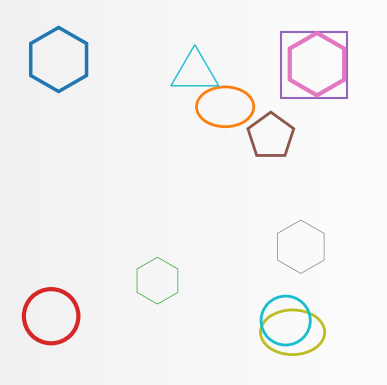[{"shape": "hexagon", "thickness": 2.5, "radius": 0.42, "center": [0.151, 0.845]}, {"shape": "oval", "thickness": 2, "radius": 0.37, "center": [0.581, 0.723]}, {"shape": "hexagon", "thickness": 0.5, "radius": 0.3, "center": [0.406, 0.271]}, {"shape": "circle", "thickness": 3, "radius": 0.35, "center": [0.132, 0.179]}, {"shape": "square", "thickness": 1.5, "radius": 0.43, "center": [0.811, 0.832]}, {"shape": "pentagon", "thickness": 2, "radius": 0.31, "center": [0.699, 0.647]}, {"shape": "hexagon", "thickness": 3, "radius": 0.41, "center": [0.818, 0.833]}, {"shape": "hexagon", "thickness": 0.5, "radius": 0.35, "center": [0.776, 0.359]}, {"shape": "oval", "thickness": 2, "radius": 0.41, "center": [0.755, 0.137]}, {"shape": "circle", "thickness": 2, "radius": 0.32, "center": [0.737, 0.167]}, {"shape": "triangle", "thickness": 1, "radius": 0.36, "center": [0.503, 0.813]}]